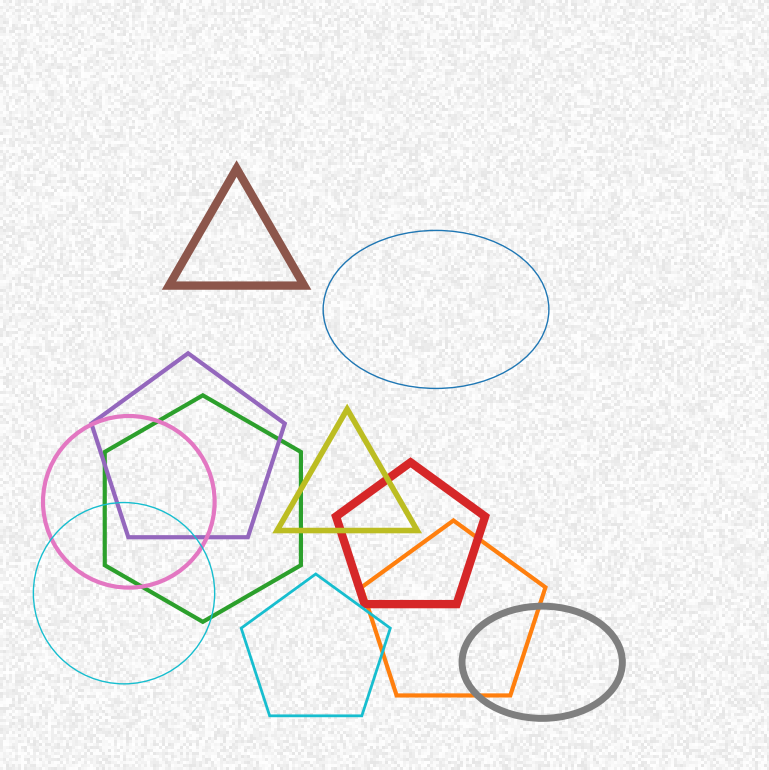[{"shape": "oval", "thickness": 0.5, "radius": 0.73, "center": [0.566, 0.598]}, {"shape": "pentagon", "thickness": 1.5, "radius": 0.63, "center": [0.589, 0.198]}, {"shape": "hexagon", "thickness": 1.5, "radius": 0.74, "center": [0.263, 0.339]}, {"shape": "pentagon", "thickness": 3, "radius": 0.51, "center": [0.533, 0.298]}, {"shape": "pentagon", "thickness": 1.5, "radius": 0.66, "center": [0.244, 0.409]}, {"shape": "triangle", "thickness": 3, "radius": 0.51, "center": [0.307, 0.68]}, {"shape": "circle", "thickness": 1.5, "radius": 0.56, "center": [0.167, 0.348]}, {"shape": "oval", "thickness": 2.5, "radius": 0.52, "center": [0.704, 0.14]}, {"shape": "triangle", "thickness": 2, "radius": 0.53, "center": [0.451, 0.364]}, {"shape": "circle", "thickness": 0.5, "radius": 0.59, "center": [0.161, 0.23]}, {"shape": "pentagon", "thickness": 1, "radius": 0.51, "center": [0.41, 0.153]}]